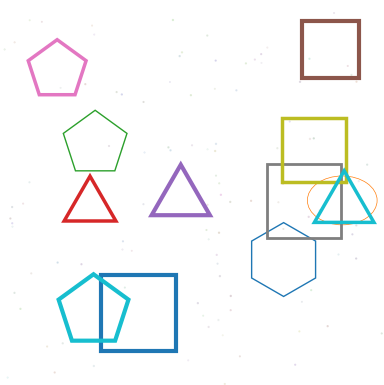[{"shape": "square", "thickness": 3, "radius": 0.49, "center": [0.36, 0.186]}, {"shape": "hexagon", "thickness": 1, "radius": 0.48, "center": [0.737, 0.326]}, {"shape": "oval", "thickness": 0.5, "radius": 0.45, "center": [0.889, 0.479]}, {"shape": "pentagon", "thickness": 1, "radius": 0.43, "center": [0.247, 0.627]}, {"shape": "triangle", "thickness": 2.5, "radius": 0.39, "center": [0.234, 0.465]}, {"shape": "triangle", "thickness": 3, "radius": 0.44, "center": [0.47, 0.485]}, {"shape": "square", "thickness": 3, "radius": 0.37, "center": [0.858, 0.872]}, {"shape": "pentagon", "thickness": 2.5, "radius": 0.39, "center": [0.148, 0.818]}, {"shape": "square", "thickness": 2, "radius": 0.48, "center": [0.79, 0.477]}, {"shape": "square", "thickness": 2.5, "radius": 0.42, "center": [0.815, 0.612]}, {"shape": "triangle", "thickness": 2.5, "radius": 0.45, "center": [0.894, 0.467]}, {"shape": "pentagon", "thickness": 3, "radius": 0.48, "center": [0.243, 0.192]}]